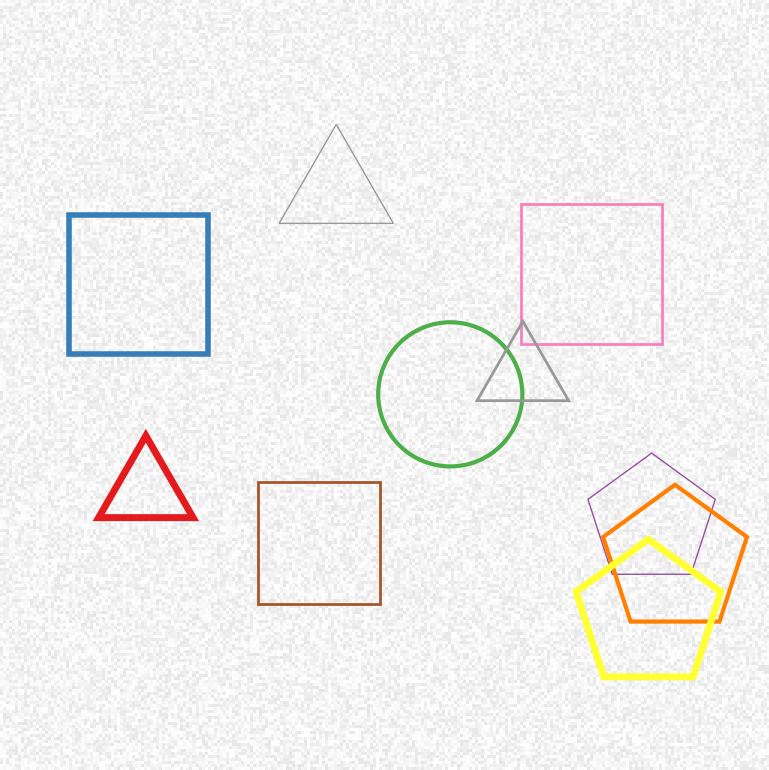[{"shape": "triangle", "thickness": 2.5, "radius": 0.35, "center": [0.189, 0.363]}, {"shape": "square", "thickness": 2, "radius": 0.45, "center": [0.18, 0.63]}, {"shape": "circle", "thickness": 1.5, "radius": 0.47, "center": [0.585, 0.488]}, {"shape": "pentagon", "thickness": 0.5, "radius": 0.43, "center": [0.846, 0.325]}, {"shape": "pentagon", "thickness": 1.5, "radius": 0.49, "center": [0.877, 0.272]}, {"shape": "pentagon", "thickness": 2.5, "radius": 0.49, "center": [0.842, 0.201]}, {"shape": "square", "thickness": 1, "radius": 0.4, "center": [0.415, 0.294]}, {"shape": "square", "thickness": 1, "radius": 0.46, "center": [0.768, 0.645]}, {"shape": "triangle", "thickness": 1, "radius": 0.34, "center": [0.679, 0.514]}, {"shape": "triangle", "thickness": 0.5, "radius": 0.43, "center": [0.437, 0.753]}]